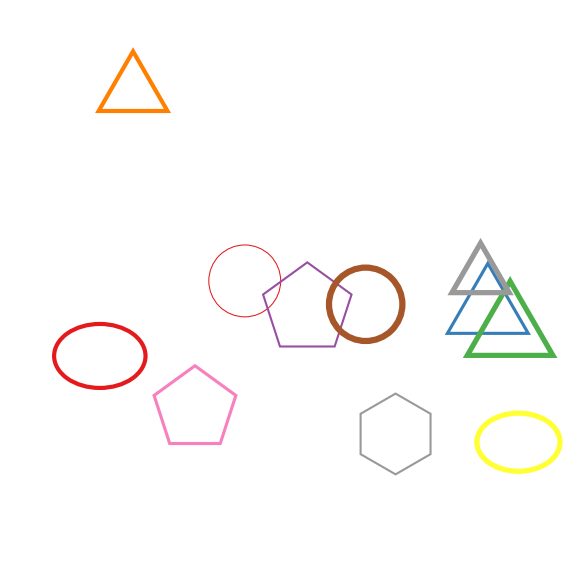[{"shape": "circle", "thickness": 0.5, "radius": 0.31, "center": [0.424, 0.513]}, {"shape": "oval", "thickness": 2, "radius": 0.4, "center": [0.173, 0.383]}, {"shape": "triangle", "thickness": 1.5, "radius": 0.4, "center": [0.845, 0.462]}, {"shape": "triangle", "thickness": 2.5, "radius": 0.43, "center": [0.883, 0.427]}, {"shape": "pentagon", "thickness": 1, "radius": 0.4, "center": [0.532, 0.464]}, {"shape": "triangle", "thickness": 2, "radius": 0.34, "center": [0.23, 0.841]}, {"shape": "oval", "thickness": 2.5, "radius": 0.36, "center": [0.898, 0.233]}, {"shape": "circle", "thickness": 3, "radius": 0.32, "center": [0.633, 0.472]}, {"shape": "pentagon", "thickness": 1.5, "radius": 0.37, "center": [0.338, 0.291]}, {"shape": "hexagon", "thickness": 1, "radius": 0.35, "center": [0.685, 0.248]}, {"shape": "triangle", "thickness": 2.5, "radius": 0.29, "center": [0.832, 0.521]}]